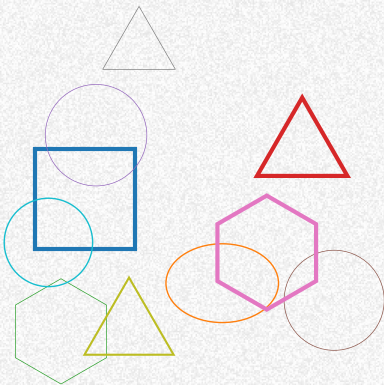[{"shape": "square", "thickness": 3, "radius": 0.65, "center": [0.221, 0.483]}, {"shape": "oval", "thickness": 1, "radius": 0.73, "center": [0.577, 0.265]}, {"shape": "hexagon", "thickness": 0.5, "radius": 0.68, "center": [0.158, 0.139]}, {"shape": "triangle", "thickness": 3, "radius": 0.68, "center": [0.785, 0.611]}, {"shape": "circle", "thickness": 0.5, "radius": 0.66, "center": [0.249, 0.649]}, {"shape": "circle", "thickness": 0.5, "radius": 0.65, "center": [0.868, 0.22]}, {"shape": "hexagon", "thickness": 3, "radius": 0.74, "center": [0.693, 0.344]}, {"shape": "triangle", "thickness": 0.5, "radius": 0.55, "center": [0.361, 0.874]}, {"shape": "triangle", "thickness": 1.5, "radius": 0.67, "center": [0.335, 0.145]}, {"shape": "circle", "thickness": 1, "radius": 0.57, "center": [0.126, 0.37]}]